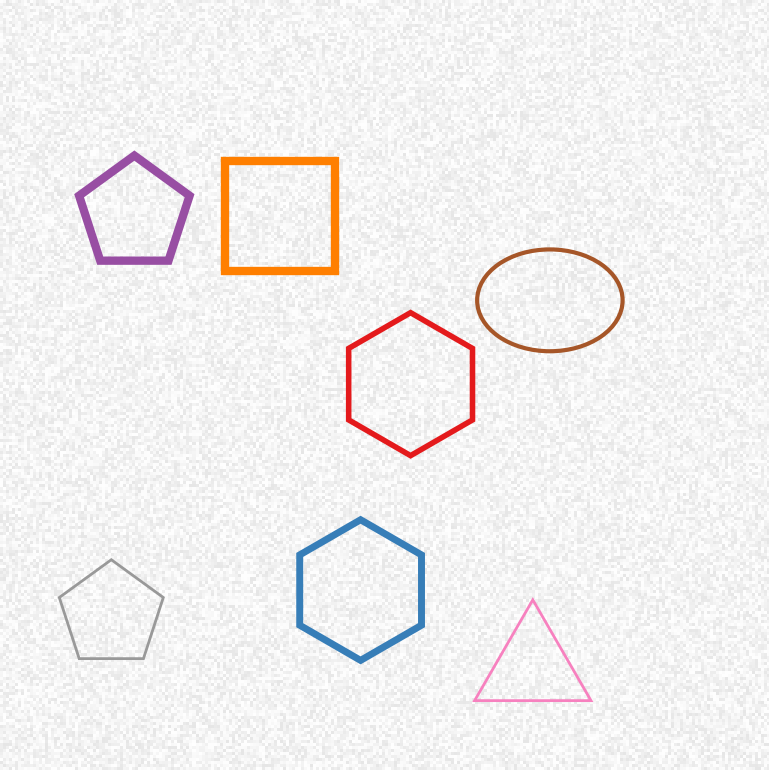[{"shape": "hexagon", "thickness": 2, "radius": 0.46, "center": [0.533, 0.501]}, {"shape": "hexagon", "thickness": 2.5, "radius": 0.46, "center": [0.468, 0.234]}, {"shape": "pentagon", "thickness": 3, "radius": 0.38, "center": [0.174, 0.723]}, {"shape": "square", "thickness": 3, "radius": 0.36, "center": [0.363, 0.719]}, {"shape": "oval", "thickness": 1.5, "radius": 0.47, "center": [0.714, 0.61]}, {"shape": "triangle", "thickness": 1, "radius": 0.44, "center": [0.692, 0.134]}, {"shape": "pentagon", "thickness": 1, "radius": 0.36, "center": [0.145, 0.202]}]